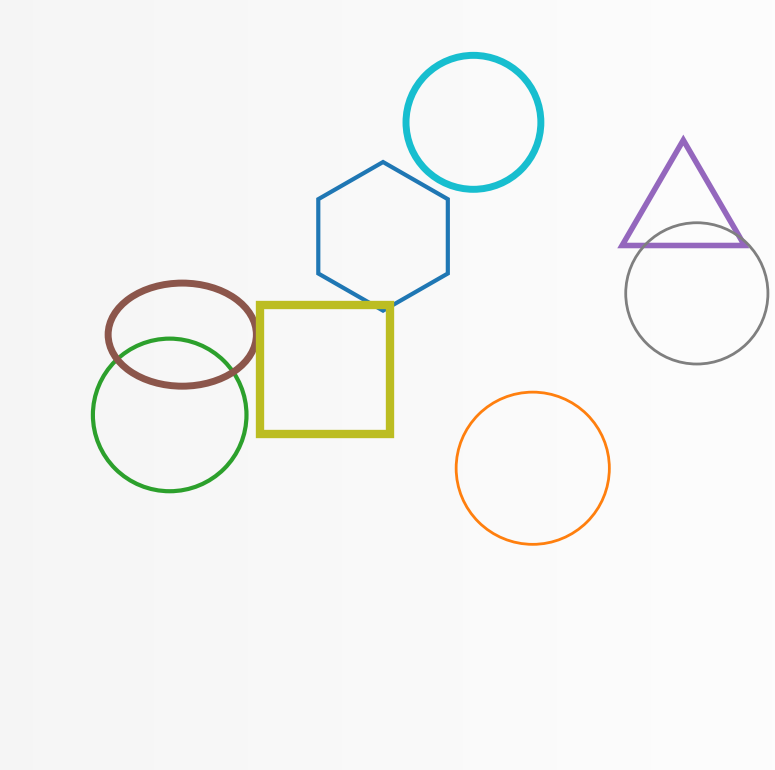[{"shape": "hexagon", "thickness": 1.5, "radius": 0.48, "center": [0.494, 0.693]}, {"shape": "circle", "thickness": 1, "radius": 0.49, "center": [0.687, 0.392]}, {"shape": "circle", "thickness": 1.5, "radius": 0.5, "center": [0.219, 0.461]}, {"shape": "triangle", "thickness": 2, "radius": 0.46, "center": [0.882, 0.727]}, {"shape": "oval", "thickness": 2.5, "radius": 0.48, "center": [0.235, 0.565]}, {"shape": "circle", "thickness": 1, "radius": 0.46, "center": [0.899, 0.619]}, {"shape": "square", "thickness": 3, "radius": 0.42, "center": [0.42, 0.52]}, {"shape": "circle", "thickness": 2.5, "radius": 0.43, "center": [0.611, 0.841]}]